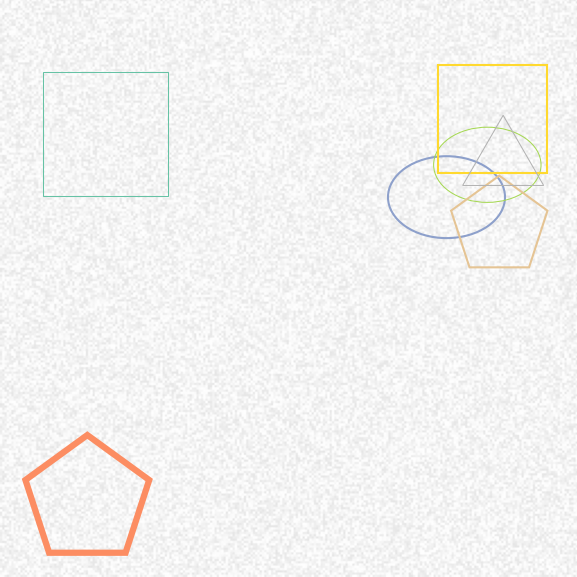[{"shape": "square", "thickness": 0.5, "radius": 0.54, "center": [0.183, 0.767]}, {"shape": "pentagon", "thickness": 3, "radius": 0.56, "center": [0.151, 0.133]}, {"shape": "oval", "thickness": 1, "radius": 0.51, "center": [0.773, 0.658]}, {"shape": "oval", "thickness": 0.5, "radius": 0.46, "center": [0.844, 0.714]}, {"shape": "square", "thickness": 1, "radius": 0.47, "center": [0.853, 0.793]}, {"shape": "pentagon", "thickness": 1, "radius": 0.44, "center": [0.865, 0.607]}, {"shape": "triangle", "thickness": 0.5, "radius": 0.4, "center": [0.871, 0.718]}]